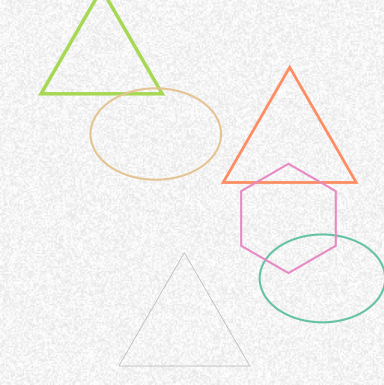[{"shape": "oval", "thickness": 1.5, "radius": 0.82, "center": [0.837, 0.277]}, {"shape": "triangle", "thickness": 2, "radius": 1.0, "center": [0.752, 0.626]}, {"shape": "hexagon", "thickness": 1.5, "radius": 0.71, "center": [0.749, 0.433]}, {"shape": "triangle", "thickness": 2.5, "radius": 0.91, "center": [0.264, 0.847]}, {"shape": "oval", "thickness": 1.5, "radius": 0.85, "center": [0.405, 0.652]}, {"shape": "triangle", "thickness": 0.5, "radius": 0.98, "center": [0.479, 0.147]}]